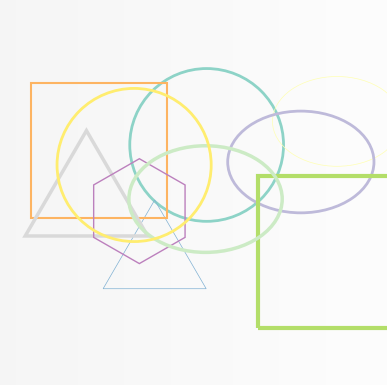[{"shape": "circle", "thickness": 2, "radius": 0.99, "center": [0.533, 0.624]}, {"shape": "oval", "thickness": 0.5, "radius": 0.83, "center": [0.87, 0.685]}, {"shape": "oval", "thickness": 2, "radius": 0.94, "center": [0.776, 0.579]}, {"shape": "triangle", "thickness": 0.5, "radius": 0.77, "center": [0.399, 0.327]}, {"shape": "square", "thickness": 1.5, "radius": 0.88, "center": [0.256, 0.61]}, {"shape": "square", "thickness": 3, "radius": 0.98, "center": [0.862, 0.345]}, {"shape": "triangle", "thickness": 2.5, "radius": 0.91, "center": [0.223, 0.478]}, {"shape": "hexagon", "thickness": 1, "radius": 0.68, "center": [0.36, 0.452]}, {"shape": "oval", "thickness": 2.5, "radius": 0.99, "center": [0.53, 0.483]}, {"shape": "circle", "thickness": 2, "radius": 0.99, "center": [0.346, 0.571]}]